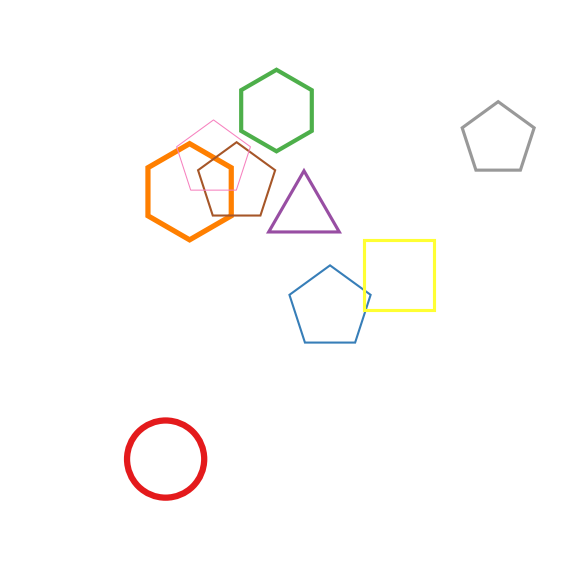[{"shape": "circle", "thickness": 3, "radius": 0.33, "center": [0.287, 0.204]}, {"shape": "pentagon", "thickness": 1, "radius": 0.37, "center": [0.571, 0.466]}, {"shape": "hexagon", "thickness": 2, "radius": 0.35, "center": [0.479, 0.808]}, {"shape": "triangle", "thickness": 1.5, "radius": 0.35, "center": [0.526, 0.633]}, {"shape": "hexagon", "thickness": 2.5, "radius": 0.42, "center": [0.328, 0.667]}, {"shape": "square", "thickness": 1.5, "radius": 0.3, "center": [0.691, 0.523]}, {"shape": "pentagon", "thickness": 1, "radius": 0.35, "center": [0.41, 0.683]}, {"shape": "pentagon", "thickness": 0.5, "radius": 0.34, "center": [0.37, 0.724]}, {"shape": "pentagon", "thickness": 1.5, "radius": 0.33, "center": [0.863, 0.758]}]